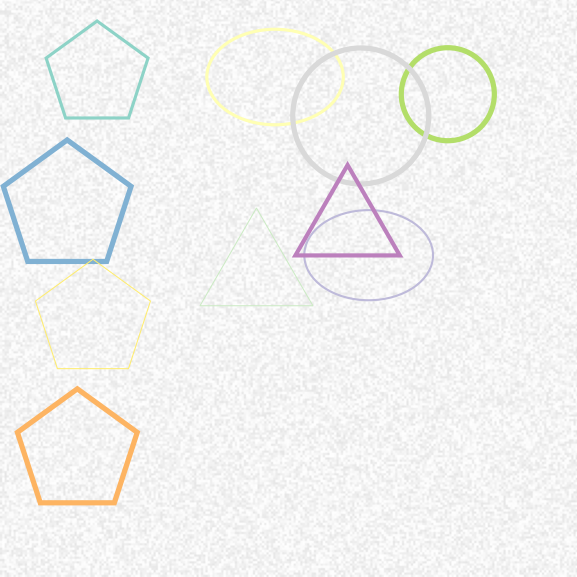[{"shape": "pentagon", "thickness": 1.5, "radius": 0.46, "center": [0.168, 0.87]}, {"shape": "oval", "thickness": 1.5, "radius": 0.59, "center": [0.476, 0.866]}, {"shape": "oval", "thickness": 1, "radius": 0.56, "center": [0.638, 0.557]}, {"shape": "pentagon", "thickness": 2.5, "radius": 0.58, "center": [0.116, 0.64]}, {"shape": "pentagon", "thickness": 2.5, "radius": 0.55, "center": [0.134, 0.217]}, {"shape": "circle", "thickness": 2.5, "radius": 0.4, "center": [0.775, 0.836]}, {"shape": "circle", "thickness": 2.5, "radius": 0.59, "center": [0.625, 0.798]}, {"shape": "triangle", "thickness": 2, "radius": 0.52, "center": [0.602, 0.609]}, {"shape": "triangle", "thickness": 0.5, "radius": 0.56, "center": [0.444, 0.526]}, {"shape": "pentagon", "thickness": 0.5, "radius": 0.52, "center": [0.161, 0.445]}]